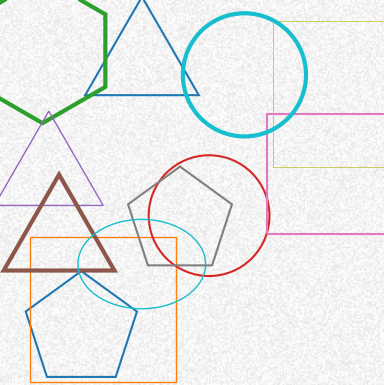[{"shape": "pentagon", "thickness": 1.5, "radius": 0.76, "center": [0.211, 0.144]}, {"shape": "triangle", "thickness": 1.5, "radius": 0.85, "center": [0.369, 0.838]}, {"shape": "square", "thickness": 1, "radius": 0.95, "center": [0.267, 0.196]}, {"shape": "hexagon", "thickness": 3, "radius": 0.94, "center": [0.11, 0.869]}, {"shape": "circle", "thickness": 1.5, "radius": 0.78, "center": [0.543, 0.44]}, {"shape": "triangle", "thickness": 1, "radius": 0.82, "center": [0.127, 0.548]}, {"shape": "triangle", "thickness": 3, "radius": 0.83, "center": [0.153, 0.38]}, {"shape": "square", "thickness": 1.5, "radius": 0.78, "center": [0.849, 0.548]}, {"shape": "pentagon", "thickness": 1.5, "radius": 0.71, "center": [0.468, 0.426]}, {"shape": "square", "thickness": 0.5, "radius": 0.95, "center": [0.899, 0.756]}, {"shape": "circle", "thickness": 3, "radius": 0.8, "center": [0.635, 0.806]}, {"shape": "oval", "thickness": 1, "radius": 0.83, "center": [0.368, 0.314]}]